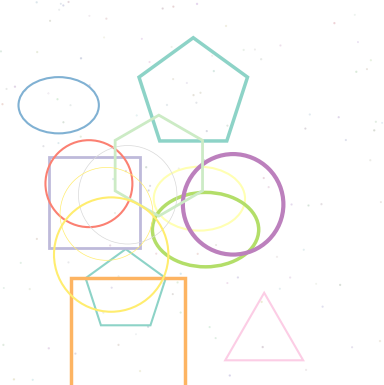[{"shape": "pentagon", "thickness": 1.5, "radius": 0.55, "center": [0.326, 0.244]}, {"shape": "pentagon", "thickness": 2.5, "radius": 0.74, "center": [0.502, 0.754]}, {"shape": "oval", "thickness": 1.5, "radius": 0.59, "center": [0.518, 0.484]}, {"shape": "square", "thickness": 2, "radius": 0.59, "center": [0.246, 0.474]}, {"shape": "circle", "thickness": 1.5, "radius": 0.56, "center": [0.231, 0.523]}, {"shape": "oval", "thickness": 1.5, "radius": 0.52, "center": [0.152, 0.727]}, {"shape": "square", "thickness": 2.5, "radius": 0.74, "center": [0.333, 0.128]}, {"shape": "oval", "thickness": 2.5, "radius": 0.69, "center": [0.534, 0.404]}, {"shape": "triangle", "thickness": 1.5, "radius": 0.58, "center": [0.686, 0.123]}, {"shape": "circle", "thickness": 0.5, "radius": 0.64, "center": [0.332, 0.494]}, {"shape": "circle", "thickness": 3, "radius": 0.65, "center": [0.606, 0.469]}, {"shape": "hexagon", "thickness": 2, "radius": 0.66, "center": [0.413, 0.57]}, {"shape": "circle", "thickness": 0.5, "radius": 0.6, "center": [0.277, 0.445]}, {"shape": "circle", "thickness": 1.5, "radius": 0.74, "center": [0.289, 0.339]}]